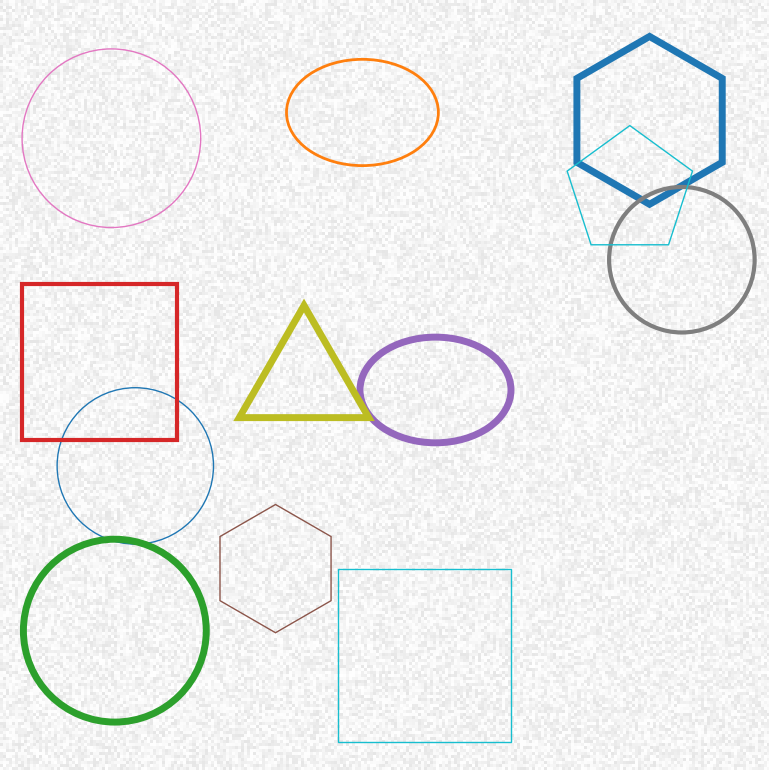[{"shape": "hexagon", "thickness": 2.5, "radius": 0.54, "center": [0.844, 0.844]}, {"shape": "circle", "thickness": 0.5, "radius": 0.51, "center": [0.176, 0.395]}, {"shape": "oval", "thickness": 1, "radius": 0.49, "center": [0.471, 0.854]}, {"shape": "circle", "thickness": 2.5, "radius": 0.59, "center": [0.149, 0.181]}, {"shape": "square", "thickness": 1.5, "radius": 0.51, "center": [0.129, 0.53]}, {"shape": "oval", "thickness": 2.5, "radius": 0.49, "center": [0.566, 0.494]}, {"shape": "hexagon", "thickness": 0.5, "radius": 0.42, "center": [0.358, 0.262]}, {"shape": "circle", "thickness": 0.5, "radius": 0.58, "center": [0.145, 0.821]}, {"shape": "circle", "thickness": 1.5, "radius": 0.47, "center": [0.886, 0.663]}, {"shape": "triangle", "thickness": 2.5, "radius": 0.49, "center": [0.395, 0.506]}, {"shape": "pentagon", "thickness": 0.5, "radius": 0.43, "center": [0.818, 0.751]}, {"shape": "square", "thickness": 0.5, "radius": 0.56, "center": [0.551, 0.149]}]